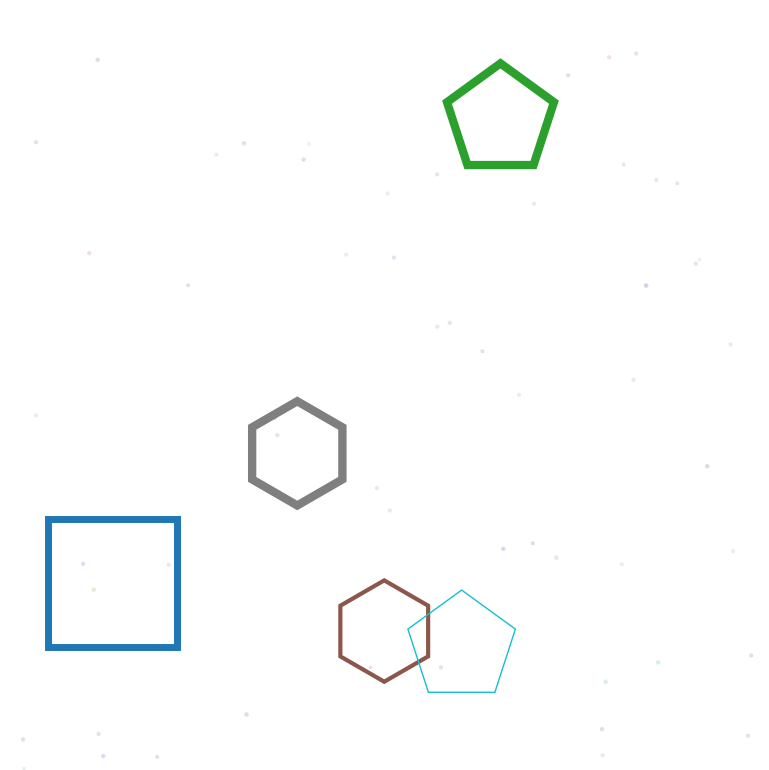[{"shape": "square", "thickness": 2.5, "radius": 0.42, "center": [0.146, 0.243]}, {"shape": "pentagon", "thickness": 3, "radius": 0.36, "center": [0.65, 0.845]}, {"shape": "hexagon", "thickness": 1.5, "radius": 0.33, "center": [0.499, 0.18]}, {"shape": "hexagon", "thickness": 3, "radius": 0.34, "center": [0.386, 0.411]}, {"shape": "pentagon", "thickness": 0.5, "radius": 0.37, "center": [0.6, 0.16]}]